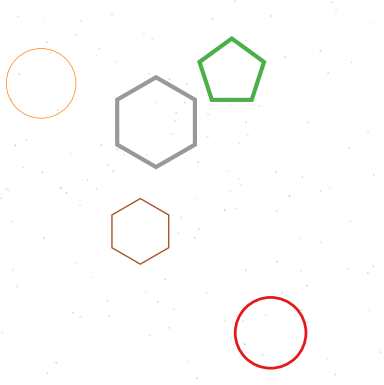[{"shape": "circle", "thickness": 2, "radius": 0.46, "center": [0.703, 0.136]}, {"shape": "pentagon", "thickness": 3, "radius": 0.44, "center": [0.602, 0.812]}, {"shape": "circle", "thickness": 0.5, "radius": 0.45, "center": [0.107, 0.783]}, {"shape": "hexagon", "thickness": 1, "radius": 0.43, "center": [0.365, 0.399]}, {"shape": "hexagon", "thickness": 3, "radius": 0.58, "center": [0.405, 0.683]}]